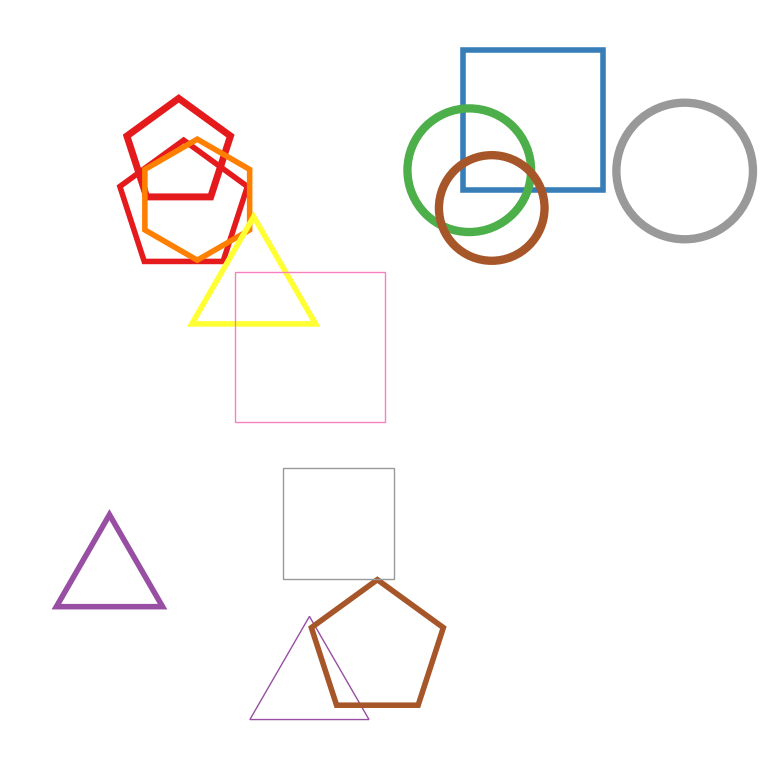[{"shape": "pentagon", "thickness": 2.5, "radius": 0.35, "center": [0.232, 0.802]}, {"shape": "pentagon", "thickness": 2, "radius": 0.44, "center": [0.238, 0.731]}, {"shape": "square", "thickness": 2, "radius": 0.45, "center": [0.692, 0.844]}, {"shape": "circle", "thickness": 3, "radius": 0.4, "center": [0.609, 0.779]}, {"shape": "triangle", "thickness": 2, "radius": 0.4, "center": [0.142, 0.252]}, {"shape": "triangle", "thickness": 0.5, "radius": 0.45, "center": [0.402, 0.11]}, {"shape": "hexagon", "thickness": 2, "radius": 0.39, "center": [0.256, 0.741]}, {"shape": "triangle", "thickness": 2, "radius": 0.46, "center": [0.329, 0.626]}, {"shape": "circle", "thickness": 3, "radius": 0.34, "center": [0.639, 0.73]}, {"shape": "pentagon", "thickness": 2, "radius": 0.45, "center": [0.49, 0.157]}, {"shape": "square", "thickness": 0.5, "radius": 0.49, "center": [0.403, 0.549]}, {"shape": "circle", "thickness": 3, "radius": 0.44, "center": [0.889, 0.778]}, {"shape": "square", "thickness": 0.5, "radius": 0.36, "center": [0.439, 0.32]}]